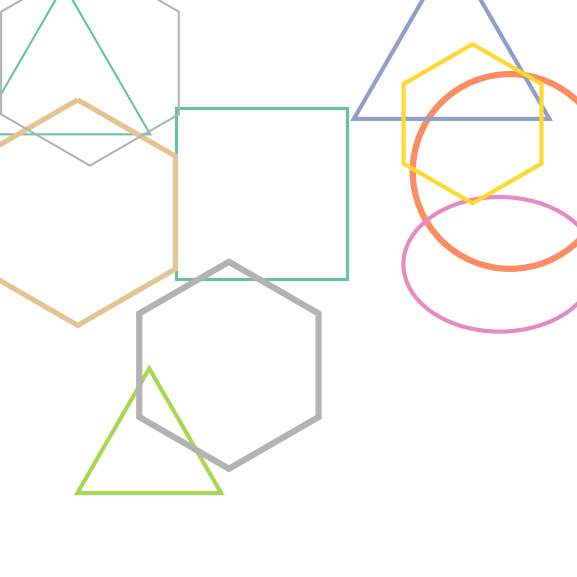[{"shape": "triangle", "thickness": 1, "radius": 0.86, "center": [0.111, 0.853]}, {"shape": "square", "thickness": 1.5, "radius": 0.74, "center": [0.453, 0.665]}, {"shape": "circle", "thickness": 3, "radius": 0.84, "center": [0.883, 0.702]}, {"shape": "triangle", "thickness": 2, "radius": 0.98, "center": [0.782, 0.891]}, {"shape": "oval", "thickness": 2, "radius": 0.83, "center": [0.865, 0.541]}, {"shape": "triangle", "thickness": 2, "radius": 0.72, "center": [0.258, 0.217]}, {"shape": "hexagon", "thickness": 2, "radius": 0.69, "center": [0.818, 0.785]}, {"shape": "hexagon", "thickness": 2.5, "radius": 0.98, "center": [0.135, 0.631]}, {"shape": "hexagon", "thickness": 3, "radius": 0.9, "center": [0.396, 0.367]}, {"shape": "hexagon", "thickness": 1, "radius": 0.89, "center": [0.156, 0.89]}]